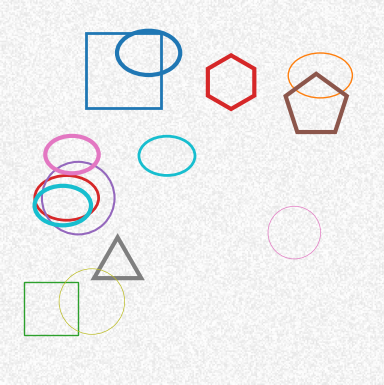[{"shape": "square", "thickness": 2, "radius": 0.49, "center": [0.32, 0.818]}, {"shape": "oval", "thickness": 3, "radius": 0.41, "center": [0.386, 0.863]}, {"shape": "oval", "thickness": 1, "radius": 0.42, "center": [0.832, 0.804]}, {"shape": "square", "thickness": 1, "radius": 0.35, "center": [0.132, 0.198]}, {"shape": "oval", "thickness": 2, "radius": 0.41, "center": [0.173, 0.486]}, {"shape": "hexagon", "thickness": 3, "radius": 0.35, "center": [0.6, 0.787]}, {"shape": "circle", "thickness": 1.5, "radius": 0.47, "center": [0.203, 0.485]}, {"shape": "pentagon", "thickness": 3, "radius": 0.42, "center": [0.821, 0.725]}, {"shape": "circle", "thickness": 0.5, "radius": 0.34, "center": [0.765, 0.396]}, {"shape": "oval", "thickness": 3, "radius": 0.35, "center": [0.187, 0.599]}, {"shape": "triangle", "thickness": 3, "radius": 0.35, "center": [0.306, 0.313]}, {"shape": "circle", "thickness": 0.5, "radius": 0.43, "center": [0.239, 0.217]}, {"shape": "oval", "thickness": 3, "radius": 0.37, "center": [0.163, 0.466]}, {"shape": "oval", "thickness": 2, "radius": 0.36, "center": [0.434, 0.595]}]